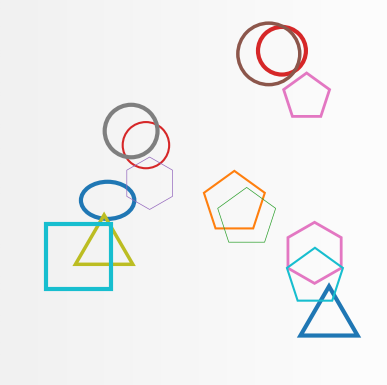[{"shape": "oval", "thickness": 3, "radius": 0.34, "center": [0.278, 0.48]}, {"shape": "triangle", "thickness": 3, "radius": 0.43, "center": [0.849, 0.171]}, {"shape": "pentagon", "thickness": 1.5, "radius": 0.41, "center": [0.605, 0.474]}, {"shape": "pentagon", "thickness": 0.5, "radius": 0.39, "center": [0.637, 0.435]}, {"shape": "circle", "thickness": 3, "radius": 0.31, "center": [0.728, 0.868]}, {"shape": "circle", "thickness": 1.5, "radius": 0.3, "center": [0.377, 0.623]}, {"shape": "hexagon", "thickness": 0.5, "radius": 0.34, "center": [0.386, 0.524]}, {"shape": "circle", "thickness": 2.5, "radius": 0.4, "center": [0.694, 0.86]}, {"shape": "hexagon", "thickness": 2, "radius": 0.4, "center": [0.812, 0.343]}, {"shape": "pentagon", "thickness": 2, "radius": 0.31, "center": [0.791, 0.748]}, {"shape": "circle", "thickness": 3, "radius": 0.34, "center": [0.338, 0.66]}, {"shape": "triangle", "thickness": 2.5, "radius": 0.43, "center": [0.269, 0.356]}, {"shape": "pentagon", "thickness": 1.5, "radius": 0.38, "center": [0.813, 0.28]}, {"shape": "square", "thickness": 3, "radius": 0.42, "center": [0.203, 0.335]}]